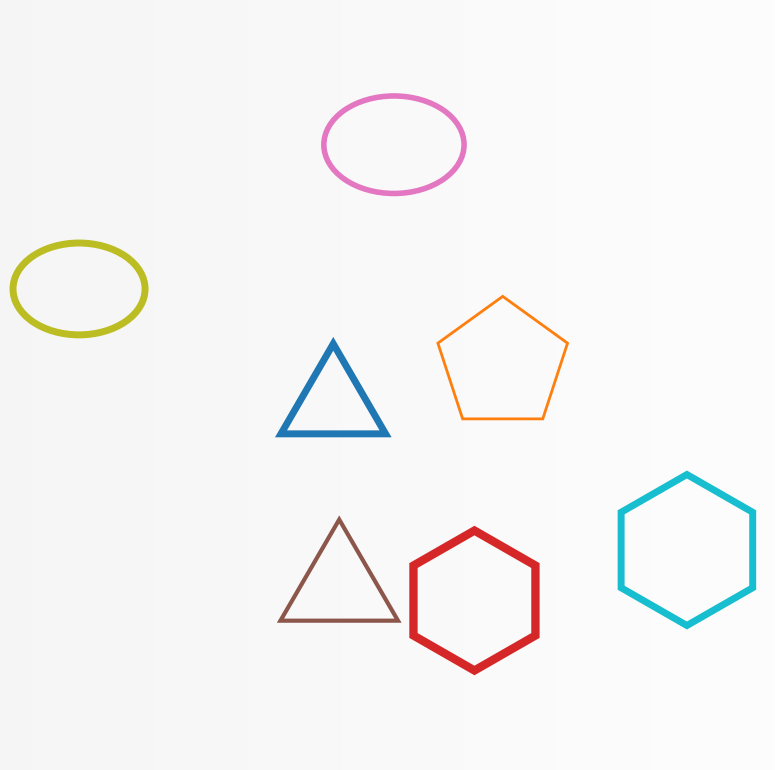[{"shape": "triangle", "thickness": 2.5, "radius": 0.39, "center": [0.43, 0.476]}, {"shape": "pentagon", "thickness": 1, "radius": 0.44, "center": [0.649, 0.527]}, {"shape": "hexagon", "thickness": 3, "radius": 0.45, "center": [0.612, 0.22]}, {"shape": "triangle", "thickness": 1.5, "radius": 0.44, "center": [0.438, 0.238]}, {"shape": "oval", "thickness": 2, "radius": 0.45, "center": [0.508, 0.812]}, {"shape": "oval", "thickness": 2.5, "radius": 0.43, "center": [0.102, 0.625]}, {"shape": "hexagon", "thickness": 2.5, "radius": 0.49, "center": [0.886, 0.286]}]